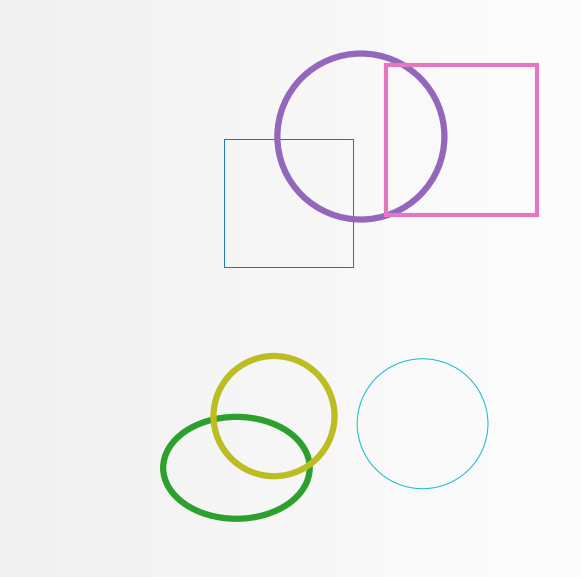[{"shape": "square", "thickness": 0.5, "radius": 0.55, "center": [0.496, 0.648]}, {"shape": "oval", "thickness": 3, "radius": 0.63, "center": [0.407, 0.189]}, {"shape": "circle", "thickness": 3, "radius": 0.72, "center": [0.621, 0.763]}, {"shape": "square", "thickness": 2, "radius": 0.65, "center": [0.793, 0.756]}, {"shape": "circle", "thickness": 3, "radius": 0.52, "center": [0.471, 0.279]}, {"shape": "circle", "thickness": 0.5, "radius": 0.56, "center": [0.727, 0.265]}]